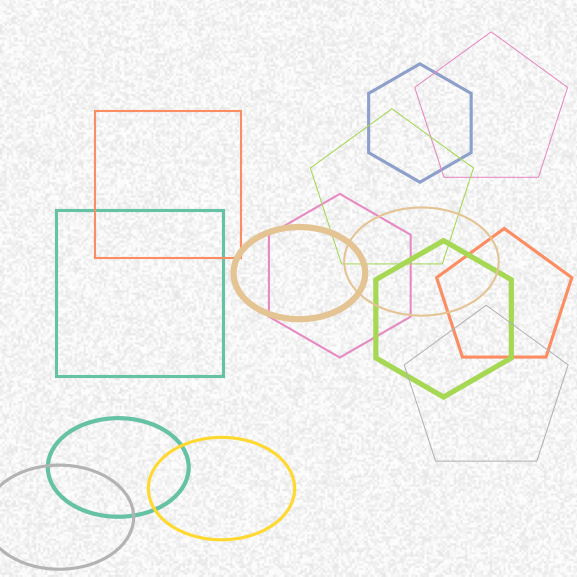[{"shape": "oval", "thickness": 2, "radius": 0.61, "center": [0.205, 0.19]}, {"shape": "square", "thickness": 1.5, "radius": 0.72, "center": [0.242, 0.492]}, {"shape": "pentagon", "thickness": 1.5, "radius": 0.62, "center": [0.873, 0.48]}, {"shape": "square", "thickness": 1, "radius": 0.64, "center": [0.291, 0.679]}, {"shape": "hexagon", "thickness": 1.5, "radius": 0.51, "center": [0.727, 0.786]}, {"shape": "hexagon", "thickness": 1, "radius": 0.71, "center": [0.588, 0.522]}, {"shape": "pentagon", "thickness": 0.5, "radius": 0.7, "center": [0.85, 0.805]}, {"shape": "hexagon", "thickness": 2.5, "radius": 0.68, "center": [0.768, 0.447]}, {"shape": "pentagon", "thickness": 0.5, "radius": 0.74, "center": [0.679, 0.662]}, {"shape": "oval", "thickness": 1.5, "radius": 0.63, "center": [0.384, 0.153]}, {"shape": "oval", "thickness": 3, "radius": 0.57, "center": [0.518, 0.526]}, {"shape": "oval", "thickness": 1, "radius": 0.67, "center": [0.73, 0.546]}, {"shape": "pentagon", "thickness": 0.5, "radius": 0.75, "center": [0.842, 0.321]}, {"shape": "oval", "thickness": 1.5, "radius": 0.64, "center": [0.103, 0.104]}]